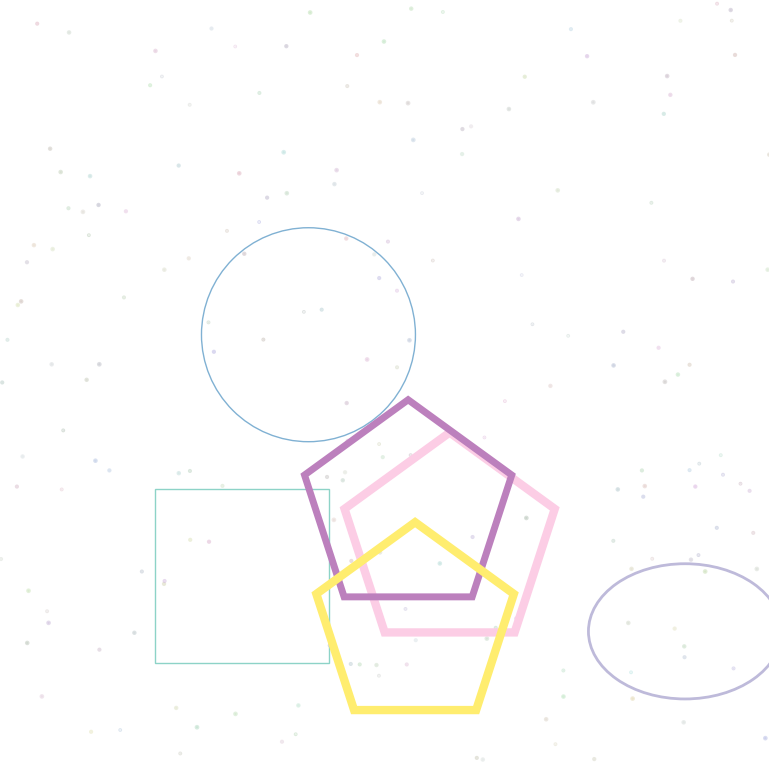[{"shape": "square", "thickness": 0.5, "radius": 0.56, "center": [0.314, 0.252]}, {"shape": "oval", "thickness": 1, "radius": 0.63, "center": [0.89, 0.18]}, {"shape": "circle", "thickness": 0.5, "radius": 0.69, "center": [0.401, 0.565]}, {"shape": "pentagon", "thickness": 3, "radius": 0.72, "center": [0.584, 0.295]}, {"shape": "pentagon", "thickness": 2.5, "radius": 0.71, "center": [0.53, 0.339]}, {"shape": "pentagon", "thickness": 3, "radius": 0.67, "center": [0.539, 0.187]}]